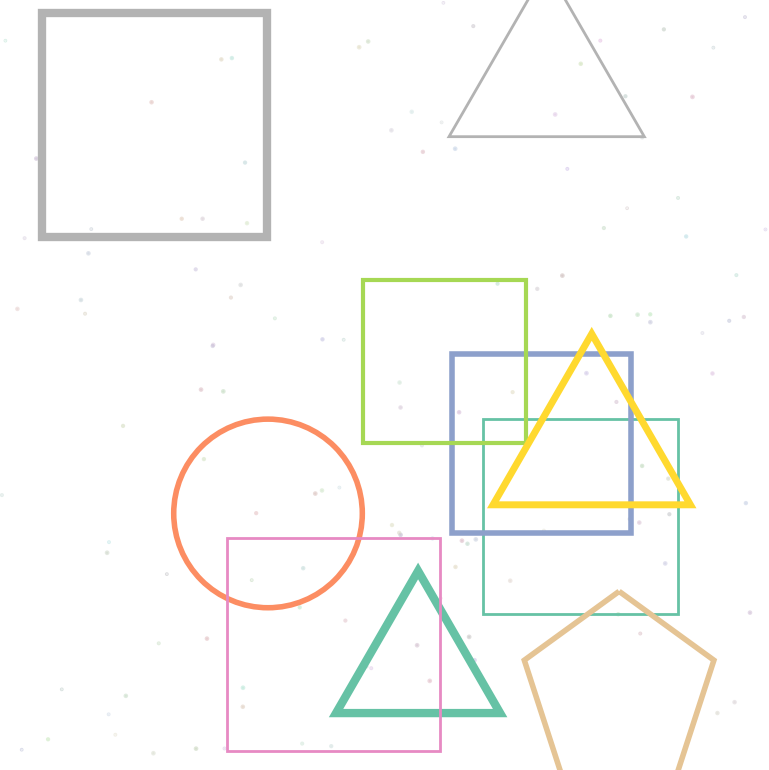[{"shape": "square", "thickness": 1, "radius": 0.63, "center": [0.754, 0.329]}, {"shape": "triangle", "thickness": 3, "radius": 0.62, "center": [0.543, 0.135]}, {"shape": "circle", "thickness": 2, "radius": 0.61, "center": [0.348, 0.333]}, {"shape": "square", "thickness": 2, "radius": 0.58, "center": [0.703, 0.424]}, {"shape": "square", "thickness": 1, "radius": 0.69, "center": [0.434, 0.163]}, {"shape": "square", "thickness": 1.5, "radius": 0.53, "center": [0.577, 0.531]}, {"shape": "triangle", "thickness": 2.5, "radius": 0.74, "center": [0.768, 0.418]}, {"shape": "pentagon", "thickness": 2, "radius": 0.65, "center": [0.804, 0.103]}, {"shape": "square", "thickness": 3, "radius": 0.73, "center": [0.2, 0.838]}, {"shape": "triangle", "thickness": 1, "radius": 0.73, "center": [0.71, 0.896]}]